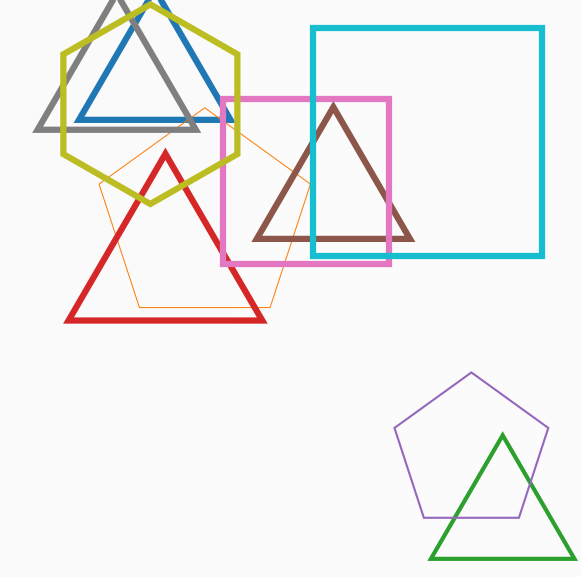[{"shape": "triangle", "thickness": 3, "radius": 0.75, "center": [0.266, 0.867]}, {"shape": "pentagon", "thickness": 0.5, "radius": 0.96, "center": [0.352, 0.621]}, {"shape": "triangle", "thickness": 2, "radius": 0.71, "center": [0.865, 0.103]}, {"shape": "triangle", "thickness": 3, "radius": 0.96, "center": [0.285, 0.54]}, {"shape": "pentagon", "thickness": 1, "radius": 0.7, "center": [0.811, 0.215]}, {"shape": "triangle", "thickness": 3, "radius": 0.76, "center": [0.574, 0.662]}, {"shape": "square", "thickness": 3, "radius": 0.71, "center": [0.526, 0.685]}, {"shape": "triangle", "thickness": 3, "radius": 0.79, "center": [0.201, 0.853]}, {"shape": "hexagon", "thickness": 3, "radius": 0.86, "center": [0.259, 0.819]}, {"shape": "square", "thickness": 3, "radius": 0.99, "center": [0.736, 0.754]}]